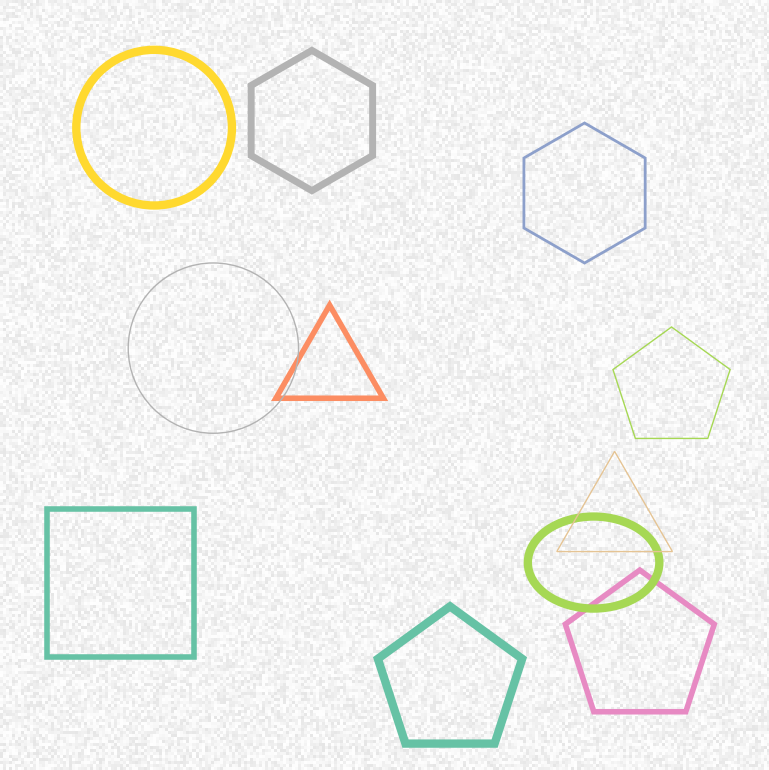[{"shape": "pentagon", "thickness": 3, "radius": 0.49, "center": [0.584, 0.114]}, {"shape": "square", "thickness": 2, "radius": 0.48, "center": [0.156, 0.243]}, {"shape": "triangle", "thickness": 2, "radius": 0.4, "center": [0.428, 0.523]}, {"shape": "hexagon", "thickness": 1, "radius": 0.45, "center": [0.759, 0.749]}, {"shape": "pentagon", "thickness": 2, "radius": 0.51, "center": [0.831, 0.158]}, {"shape": "pentagon", "thickness": 0.5, "radius": 0.4, "center": [0.872, 0.495]}, {"shape": "oval", "thickness": 3, "radius": 0.43, "center": [0.771, 0.269]}, {"shape": "circle", "thickness": 3, "radius": 0.51, "center": [0.2, 0.834]}, {"shape": "triangle", "thickness": 0.5, "radius": 0.43, "center": [0.798, 0.327]}, {"shape": "circle", "thickness": 0.5, "radius": 0.55, "center": [0.277, 0.548]}, {"shape": "hexagon", "thickness": 2.5, "radius": 0.46, "center": [0.405, 0.843]}]